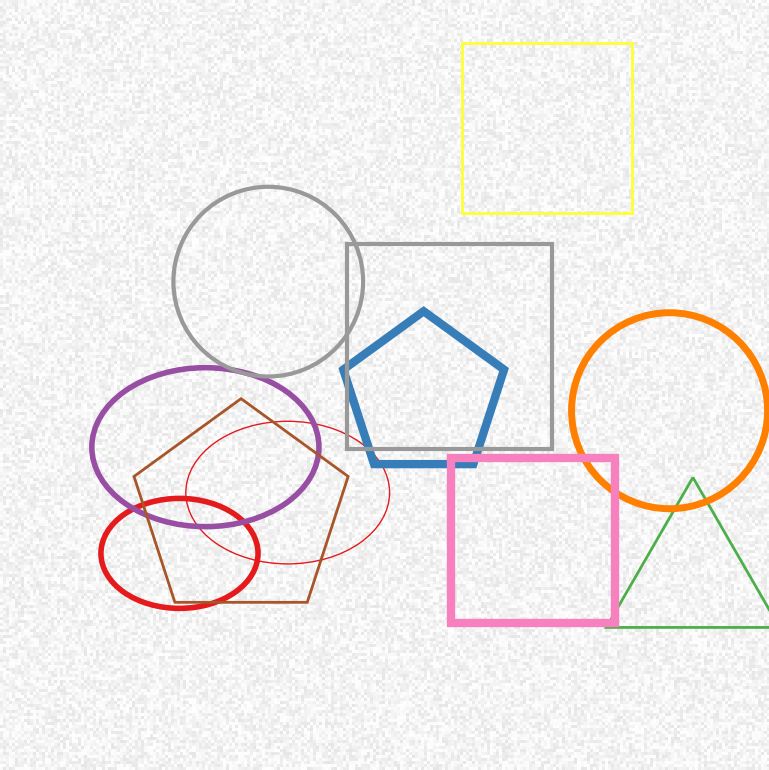[{"shape": "oval", "thickness": 2, "radius": 0.51, "center": [0.233, 0.281]}, {"shape": "oval", "thickness": 0.5, "radius": 0.66, "center": [0.374, 0.36]}, {"shape": "pentagon", "thickness": 3, "radius": 0.55, "center": [0.55, 0.486]}, {"shape": "triangle", "thickness": 1, "radius": 0.65, "center": [0.9, 0.25]}, {"shape": "oval", "thickness": 2, "radius": 0.74, "center": [0.267, 0.419]}, {"shape": "circle", "thickness": 2.5, "radius": 0.64, "center": [0.87, 0.467]}, {"shape": "square", "thickness": 1, "radius": 0.55, "center": [0.71, 0.834]}, {"shape": "pentagon", "thickness": 1, "radius": 0.73, "center": [0.313, 0.336]}, {"shape": "square", "thickness": 3, "radius": 0.54, "center": [0.692, 0.298]}, {"shape": "square", "thickness": 1.5, "radius": 0.67, "center": [0.584, 0.55]}, {"shape": "circle", "thickness": 1.5, "radius": 0.62, "center": [0.348, 0.634]}]